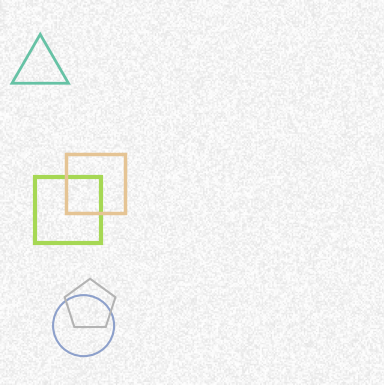[{"shape": "triangle", "thickness": 2, "radius": 0.42, "center": [0.104, 0.826]}, {"shape": "circle", "thickness": 1.5, "radius": 0.4, "center": [0.217, 0.154]}, {"shape": "square", "thickness": 3, "radius": 0.43, "center": [0.177, 0.454]}, {"shape": "square", "thickness": 2.5, "radius": 0.38, "center": [0.248, 0.524]}, {"shape": "pentagon", "thickness": 1.5, "radius": 0.35, "center": [0.234, 0.207]}]